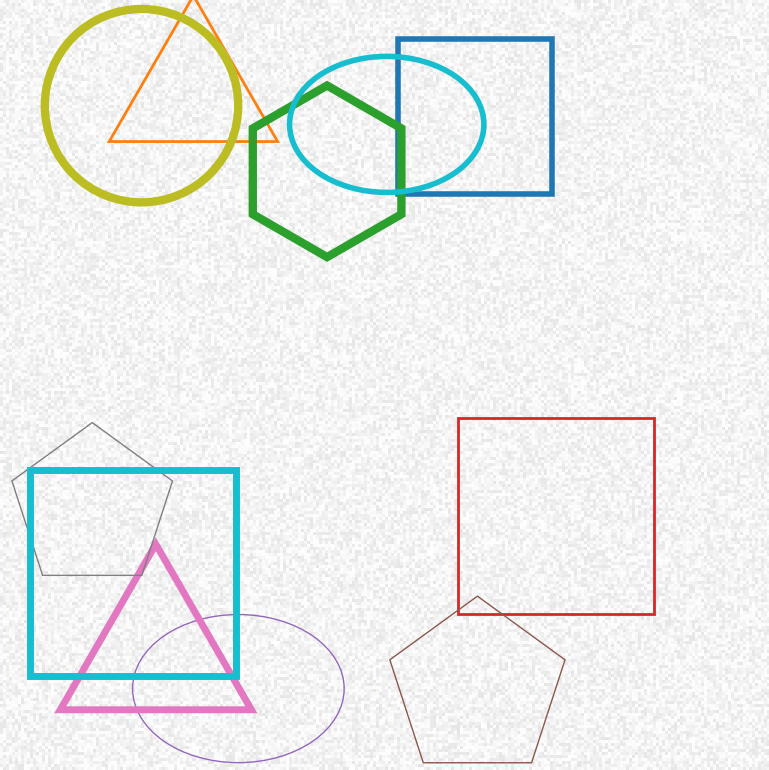[{"shape": "square", "thickness": 2, "radius": 0.5, "center": [0.617, 0.849]}, {"shape": "triangle", "thickness": 1, "radius": 0.63, "center": [0.251, 0.879]}, {"shape": "hexagon", "thickness": 3, "radius": 0.56, "center": [0.425, 0.778]}, {"shape": "square", "thickness": 1, "radius": 0.64, "center": [0.722, 0.33]}, {"shape": "oval", "thickness": 0.5, "radius": 0.69, "center": [0.31, 0.106]}, {"shape": "pentagon", "thickness": 0.5, "radius": 0.6, "center": [0.62, 0.106]}, {"shape": "triangle", "thickness": 2.5, "radius": 0.72, "center": [0.202, 0.15]}, {"shape": "pentagon", "thickness": 0.5, "radius": 0.55, "center": [0.12, 0.341]}, {"shape": "circle", "thickness": 3, "radius": 0.63, "center": [0.184, 0.863]}, {"shape": "square", "thickness": 2.5, "radius": 0.67, "center": [0.173, 0.256]}, {"shape": "oval", "thickness": 2, "radius": 0.63, "center": [0.502, 0.838]}]